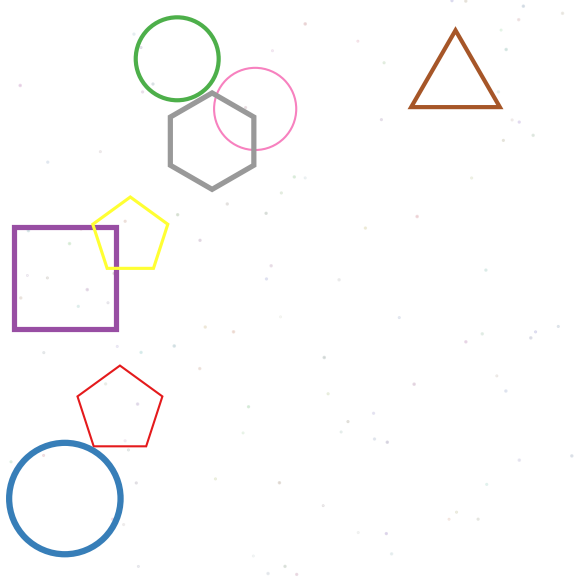[{"shape": "pentagon", "thickness": 1, "radius": 0.39, "center": [0.208, 0.289]}, {"shape": "circle", "thickness": 3, "radius": 0.48, "center": [0.112, 0.136]}, {"shape": "circle", "thickness": 2, "radius": 0.36, "center": [0.307, 0.897]}, {"shape": "square", "thickness": 2.5, "radius": 0.44, "center": [0.113, 0.517]}, {"shape": "pentagon", "thickness": 1.5, "radius": 0.34, "center": [0.226, 0.59]}, {"shape": "triangle", "thickness": 2, "radius": 0.44, "center": [0.789, 0.858]}, {"shape": "circle", "thickness": 1, "radius": 0.36, "center": [0.442, 0.811]}, {"shape": "hexagon", "thickness": 2.5, "radius": 0.42, "center": [0.367, 0.755]}]